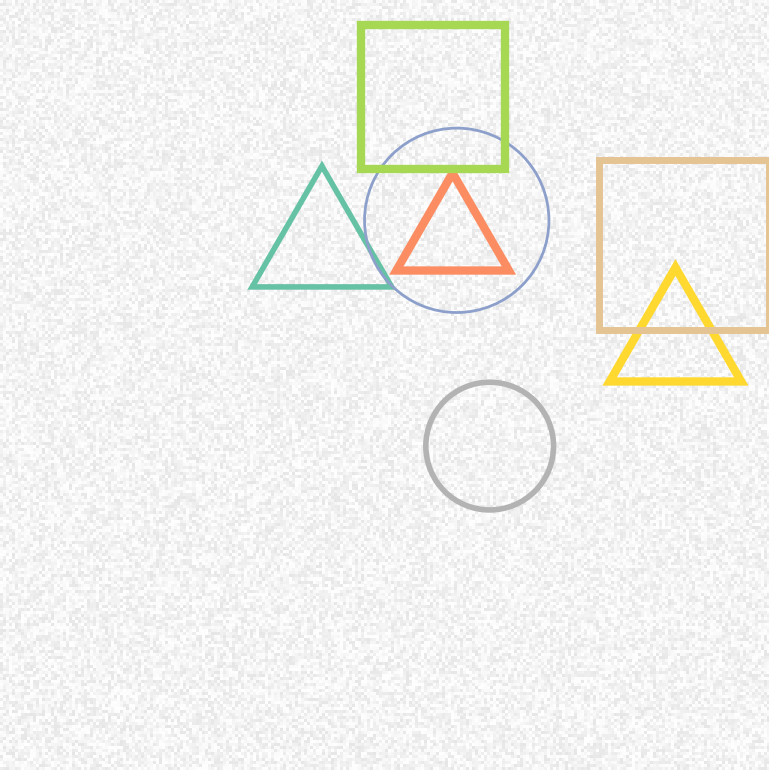[{"shape": "triangle", "thickness": 2, "radius": 0.52, "center": [0.418, 0.68]}, {"shape": "triangle", "thickness": 3, "radius": 0.42, "center": [0.588, 0.691]}, {"shape": "circle", "thickness": 1, "radius": 0.6, "center": [0.593, 0.714]}, {"shape": "square", "thickness": 3, "radius": 0.47, "center": [0.562, 0.874]}, {"shape": "triangle", "thickness": 3, "radius": 0.49, "center": [0.877, 0.554]}, {"shape": "square", "thickness": 2.5, "radius": 0.55, "center": [0.889, 0.681]}, {"shape": "circle", "thickness": 2, "radius": 0.41, "center": [0.636, 0.421]}]